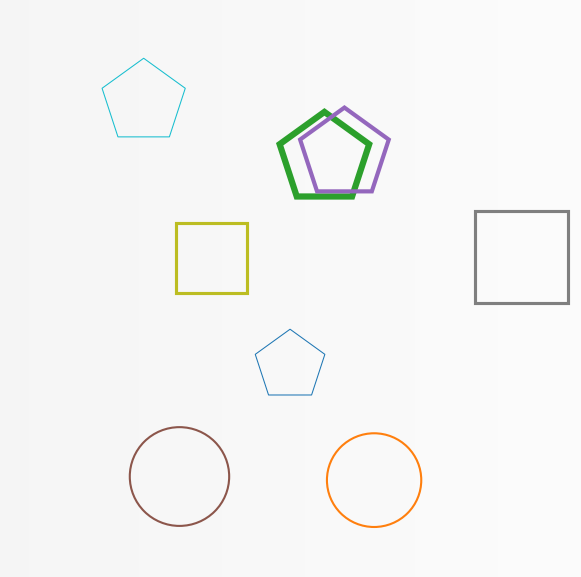[{"shape": "pentagon", "thickness": 0.5, "radius": 0.31, "center": [0.499, 0.366]}, {"shape": "circle", "thickness": 1, "radius": 0.41, "center": [0.644, 0.168]}, {"shape": "pentagon", "thickness": 3, "radius": 0.4, "center": [0.558, 0.724]}, {"shape": "pentagon", "thickness": 2, "radius": 0.4, "center": [0.593, 0.733]}, {"shape": "circle", "thickness": 1, "radius": 0.43, "center": [0.309, 0.174]}, {"shape": "square", "thickness": 1.5, "radius": 0.4, "center": [0.897, 0.553]}, {"shape": "square", "thickness": 1.5, "radius": 0.31, "center": [0.363, 0.552]}, {"shape": "pentagon", "thickness": 0.5, "radius": 0.38, "center": [0.247, 0.823]}]